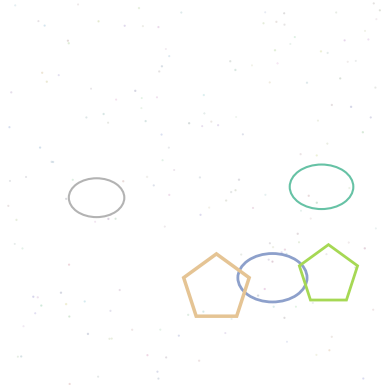[{"shape": "oval", "thickness": 1.5, "radius": 0.41, "center": [0.835, 0.515]}, {"shape": "oval", "thickness": 2, "radius": 0.45, "center": [0.708, 0.279]}, {"shape": "pentagon", "thickness": 2, "radius": 0.4, "center": [0.853, 0.285]}, {"shape": "pentagon", "thickness": 2.5, "radius": 0.45, "center": [0.562, 0.251]}, {"shape": "oval", "thickness": 1.5, "radius": 0.36, "center": [0.251, 0.486]}]